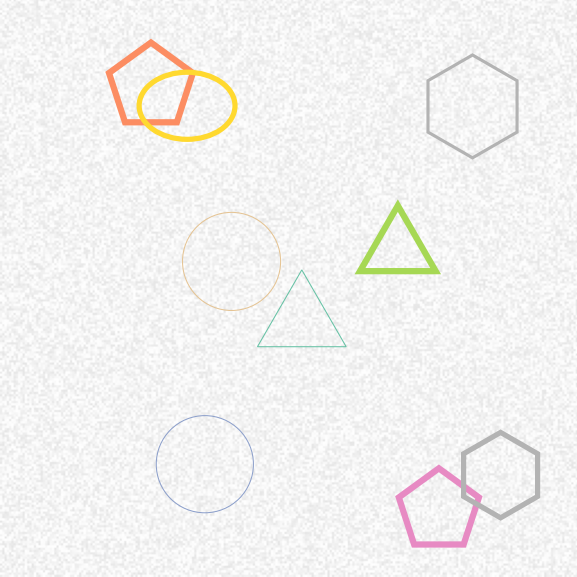[{"shape": "triangle", "thickness": 0.5, "radius": 0.44, "center": [0.523, 0.443]}, {"shape": "pentagon", "thickness": 3, "radius": 0.38, "center": [0.261, 0.849]}, {"shape": "circle", "thickness": 0.5, "radius": 0.42, "center": [0.355, 0.195]}, {"shape": "pentagon", "thickness": 3, "radius": 0.36, "center": [0.76, 0.115]}, {"shape": "triangle", "thickness": 3, "radius": 0.38, "center": [0.689, 0.567]}, {"shape": "oval", "thickness": 2.5, "radius": 0.42, "center": [0.324, 0.816]}, {"shape": "circle", "thickness": 0.5, "radius": 0.42, "center": [0.401, 0.546]}, {"shape": "hexagon", "thickness": 1.5, "radius": 0.45, "center": [0.818, 0.815]}, {"shape": "hexagon", "thickness": 2.5, "radius": 0.37, "center": [0.867, 0.176]}]